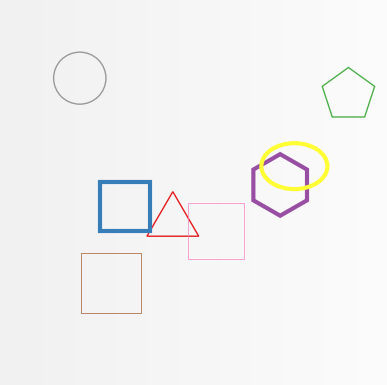[{"shape": "triangle", "thickness": 1, "radius": 0.39, "center": [0.446, 0.425]}, {"shape": "square", "thickness": 3, "radius": 0.32, "center": [0.322, 0.464]}, {"shape": "pentagon", "thickness": 1, "radius": 0.36, "center": [0.899, 0.754]}, {"shape": "hexagon", "thickness": 3, "radius": 0.4, "center": [0.723, 0.52]}, {"shape": "oval", "thickness": 3, "radius": 0.43, "center": [0.76, 0.568]}, {"shape": "square", "thickness": 0.5, "radius": 0.39, "center": [0.286, 0.266]}, {"shape": "square", "thickness": 0.5, "radius": 0.36, "center": [0.557, 0.4]}, {"shape": "circle", "thickness": 1, "radius": 0.34, "center": [0.206, 0.797]}]